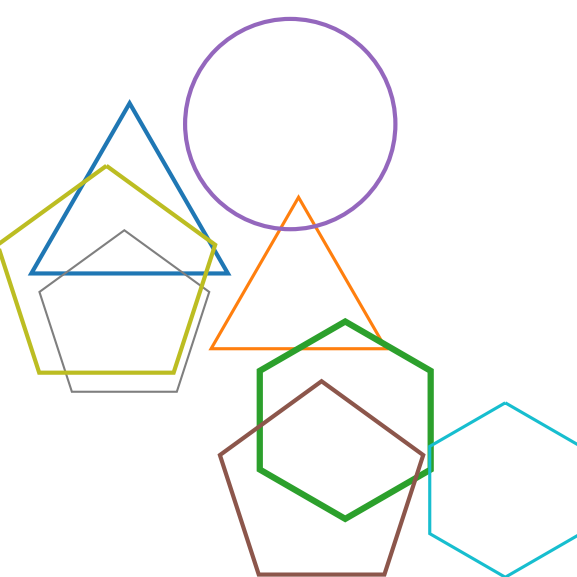[{"shape": "triangle", "thickness": 2, "radius": 0.98, "center": [0.224, 0.624]}, {"shape": "triangle", "thickness": 1.5, "radius": 0.87, "center": [0.517, 0.483]}, {"shape": "hexagon", "thickness": 3, "radius": 0.85, "center": [0.598, 0.272]}, {"shape": "circle", "thickness": 2, "radius": 0.91, "center": [0.503, 0.784]}, {"shape": "pentagon", "thickness": 2, "radius": 0.93, "center": [0.557, 0.154]}, {"shape": "pentagon", "thickness": 1, "radius": 0.77, "center": [0.215, 0.446]}, {"shape": "pentagon", "thickness": 2, "radius": 0.99, "center": [0.184, 0.514]}, {"shape": "hexagon", "thickness": 1.5, "radius": 0.76, "center": [0.875, 0.151]}]